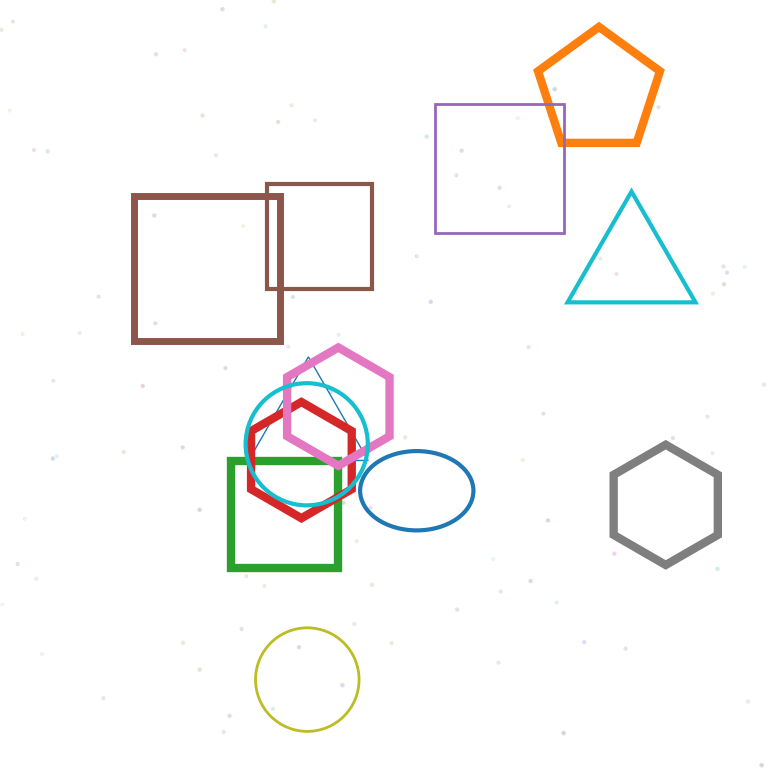[{"shape": "triangle", "thickness": 0.5, "radius": 0.45, "center": [0.4, 0.447]}, {"shape": "oval", "thickness": 1.5, "radius": 0.37, "center": [0.541, 0.363]}, {"shape": "pentagon", "thickness": 3, "radius": 0.42, "center": [0.778, 0.882]}, {"shape": "square", "thickness": 3, "radius": 0.35, "center": [0.37, 0.332]}, {"shape": "hexagon", "thickness": 3, "radius": 0.38, "center": [0.391, 0.402]}, {"shape": "square", "thickness": 1, "radius": 0.42, "center": [0.649, 0.781]}, {"shape": "square", "thickness": 1.5, "radius": 0.34, "center": [0.415, 0.693]}, {"shape": "square", "thickness": 2.5, "radius": 0.47, "center": [0.269, 0.651]}, {"shape": "hexagon", "thickness": 3, "radius": 0.38, "center": [0.439, 0.472]}, {"shape": "hexagon", "thickness": 3, "radius": 0.39, "center": [0.865, 0.344]}, {"shape": "circle", "thickness": 1, "radius": 0.34, "center": [0.399, 0.117]}, {"shape": "circle", "thickness": 1.5, "radius": 0.4, "center": [0.398, 0.423]}, {"shape": "triangle", "thickness": 1.5, "radius": 0.48, "center": [0.82, 0.655]}]